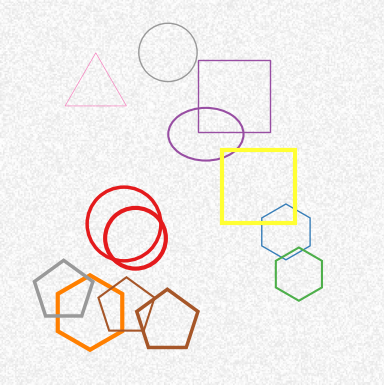[{"shape": "circle", "thickness": 2.5, "radius": 0.48, "center": [0.322, 0.418]}, {"shape": "circle", "thickness": 3, "radius": 0.39, "center": [0.352, 0.381]}, {"shape": "hexagon", "thickness": 1, "radius": 0.36, "center": [0.743, 0.398]}, {"shape": "hexagon", "thickness": 1.5, "radius": 0.35, "center": [0.776, 0.288]}, {"shape": "square", "thickness": 1, "radius": 0.47, "center": [0.608, 0.751]}, {"shape": "oval", "thickness": 1.5, "radius": 0.49, "center": [0.535, 0.651]}, {"shape": "hexagon", "thickness": 3, "radius": 0.48, "center": [0.234, 0.188]}, {"shape": "square", "thickness": 3, "radius": 0.48, "center": [0.671, 0.516]}, {"shape": "pentagon", "thickness": 1.5, "radius": 0.38, "center": [0.329, 0.203]}, {"shape": "pentagon", "thickness": 2.5, "radius": 0.42, "center": [0.435, 0.165]}, {"shape": "triangle", "thickness": 0.5, "radius": 0.46, "center": [0.249, 0.771]}, {"shape": "pentagon", "thickness": 2.5, "radius": 0.4, "center": [0.165, 0.244]}, {"shape": "circle", "thickness": 1, "radius": 0.38, "center": [0.436, 0.864]}]